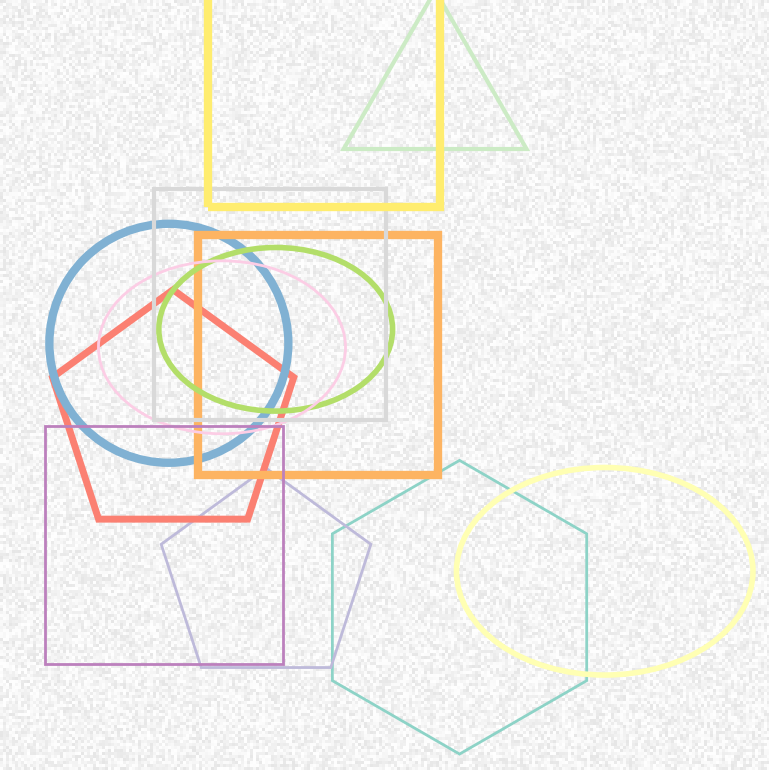[{"shape": "hexagon", "thickness": 1, "radius": 0.95, "center": [0.597, 0.211]}, {"shape": "oval", "thickness": 2, "radius": 0.96, "center": [0.785, 0.258]}, {"shape": "pentagon", "thickness": 1, "radius": 0.72, "center": [0.345, 0.249]}, {"shape": "pentagon", "thickness": 2.5, "radius": 0.82, "center": [0.225, 0.459]}, {"shape": "circle", "thickness": 3, "radius": 0.78, "center": [0.219, 0.554]}, {"shape": "square", "thickness": 3, "radius": 0.78, "center": [0.413, 0.539]}, {"shape": "oval", "thickness": 2, "radius": 0.76, "center": [0.358, 0.572]}, {"shape": "oval", "thickness": 1, "radius": 0.8, "center": [0.288, 0.549]}, {"shape": "square", "thickness": 1.5, "radius": 0.75, "center": [0.35, 0.605]}, {"shape": "square", "thickness": 1, "radius": 0.77, "center": [0.212, 0.292]}, {"shape": "triangle", "thickness": 1.5, "radius": 0.69, "center": [0.565, 0.875]}, {"shape": "square", "thickness": 3, "radius": 0.75, "center": [0.421, 0.882]}]